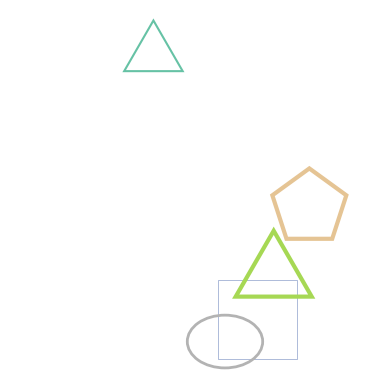[{"shape": "triangle", "thickness": 1.5, "radius": 0.44, "center": [0.399, 0.859]}, {"shape": "square", "thickness": 0.5, "radius": 0.52, "center": [0.669, 0.17]}, {"shape": "triangle", "thickness": 3, "radius": 0.57, "center": [0.711, 0.287]}, {"shape": "pentagon", "thickness": 3, "radius": 0.51, "center": [0.803, 0.461]}, {"shape": "oval", "thickness": 2, "radius": 0.49, "center": [0.584, 0.113]}]